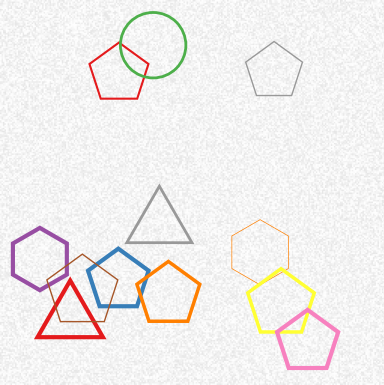[{"shape": "pentagon", "thickness": 1.5, "radius": 0.4, "center": [0.309, 0.809]}, {"shape": "triangle", "thickness": 3, "radius": 0.49, "center": [0.182, 0.173]}, {"shape": "pentagon", "thickness": 3, "radius": 0.41, "center": [0.307, 0.271]}, {"shape": "circle", "thickness": 2, "radius": 0.43, "center": [0.398, 0.883]}, {"shape": "hexagon", "thickness": 3, "radius": 0.4, "center": [0.104, 0.327]}, {"shape": "pentagon", "thickness": 2.5, "radius": 0.43, "center": [0.437, 0.235]}, {"shape": "hexagon", "thickness": 0.5, "radius": 0.42, "center": [0.676, 0.345]}, {"shape": "pentagon", "thickness": 2.5, "radius": 0.45, "center": [0.73, 0.211]}, {"shape": "pentagon", "thickness": 1, "radius": 0.48, "center": [0.214, 0.243]}, {"shape": "pentagon", "thickness": 3, "radius": 0.42, "center": [0.799, 0.112]}, {"shape": "triangle", "thickness": 2, "radius": 0.49, "center": [0.414, 0.419]}, {"shape": "pentagon", "thickness": 1, "radius": 0.39, "center": [0.712, 0.815]}]